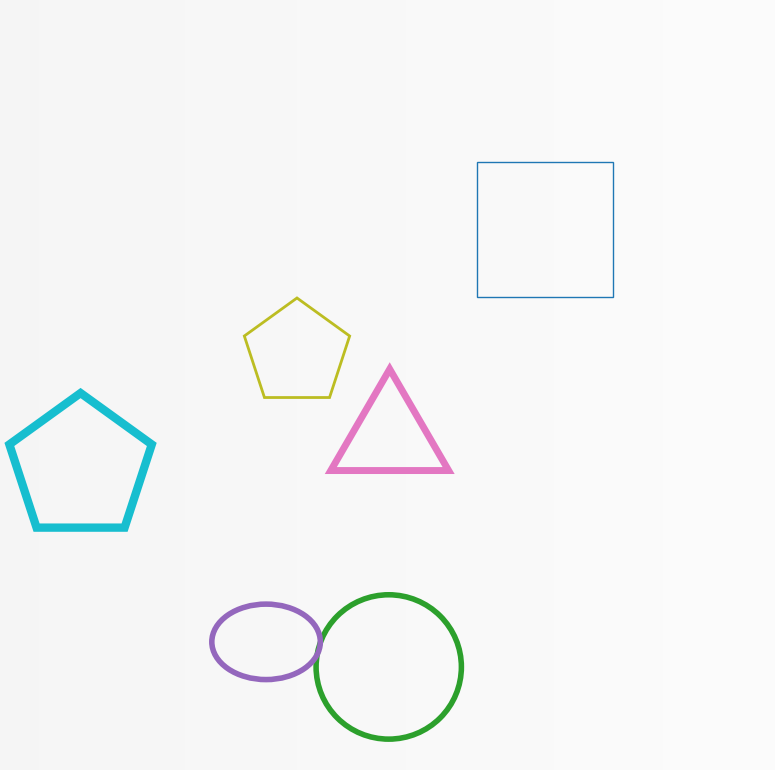[{"shape": "square", "thickness": 0.5, "radius": 0.44, "center": [0.703, 0.702]}, {"shape": "circle", "thickness": 2, "radius": 0.47, "center": [0.502, 0.134]}, {"shape": "oval", "thickness": 2, "radius": 0.35, "center": [0.343, 0.166]}, {"shape": "triangle", "thickness": 2.5, "radius": 0.44, "center": [0.503, 0.433]}, {"shape": "pentagon", "thickness": 1, "radius": 0.36, "center": [0.383, 0.542]}, {"shape": "pentagon", "thickness": 3, "radius": 0.48, "center": [0.104, 0.393]}]